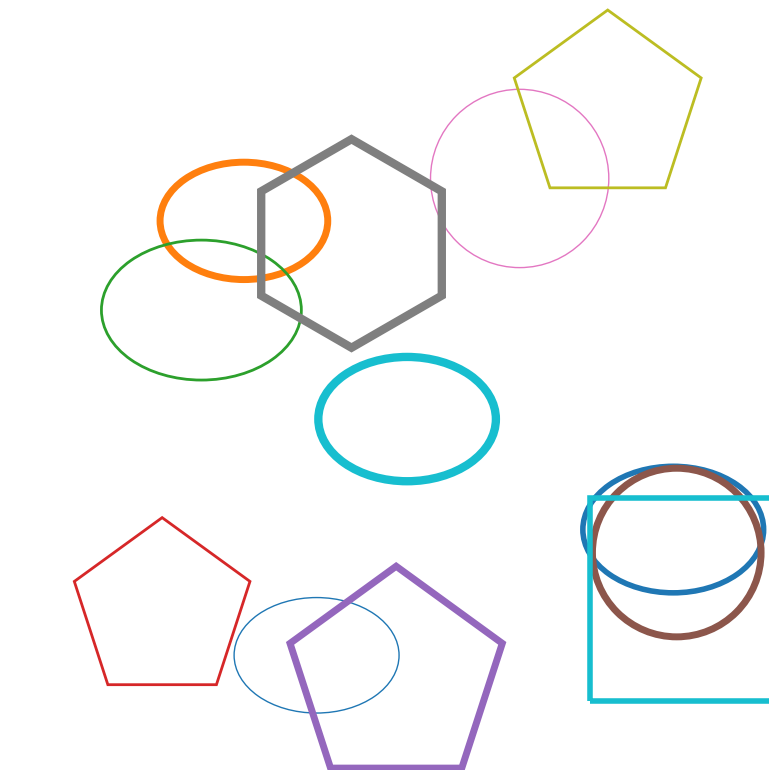[{"shape": "oval", "thickness": 0.5, "radius": 0.54, "center": [0.411, 0.149]}, {"shape": "oval", "thickness": 2, "radius": 0.59, "center": [0.874, 0.312]}, {"shape": "oval", "thickness": 2.5, "radius": 0.54, "center": [0.317, 0.713]}, {"shape": "oval", "thickness": 1, "radius": 0.65, "center": [0.262, 0.597]}, {"shape": "pentagon", "thickness": 1, "radius": 0.6, "center": [0.211, 0.208]}, {"shape": "pentagon", "thickness": 2.5, "radius": 0.72, "center": [0.515, 0.12]}, {"shape": "circle", "thickness": 2.5, "radius": 0.55, "center": [0.879, 0.282]}, {"shape": "circle", "thickness": 0.5, "radius": 0.58, "center": [0.675, 0.768]}, {"shape": "hexagon", "thickness": 3, "radius": 0.68, "center": [0.456, 0.684]}, {"shape": "pentagon", "thickness": 1, "radius": 0.64, "center": [0.789, 0.859]}, {"shape": "oval", "thickness": 3, "radius": 0.58, "center": [0.529, 0.456]}, {"shape": "square", "thickness": 2, "radius": 0.66, "center": [0.898, 0.222]}]